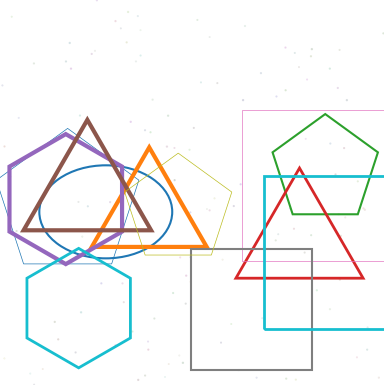[{"shape": "oval", "thickness": 1.5, "radius": 0.86, "center": [0.275, 0.45]}, {"shape": "pentagon", "thickness": 0.5, "radius": 0.97, "center": [0.176, 0.472]}, {"shape": "triangle", "thickness": 3, "radius": 0.86, "center": [0.388, 0.445]}, {"shape": "pentagon", "thickness": 1.5, "radius": 0.72, "center": [0.845, 0.56]}, {"shape": "triangle", "thickness": 2, "radius": 0.95, "center": [0.778, 0.373]}, {"shape": "hexagon", "thickness": 3, "radius": 0.84, "center": [0.171, 0.483]}, {"shape": "triangle", "thickness": 3, "radius": 0.96, "center": [0.227, 0.497]}, {"shape": "square", "thickness": 0.5, "radius": 0.98, "center": [0.825, 0.519]}, {"shape": "square", "thickness": 1.5, "radius": 0.79, "center": [0.654, 0.195]}, {"shape": "pentagon", "thickness": 0.5, "radius": 0.73, "center": [0.463, 0.456]}, {"shape": "hexagon", "thickness": 2, "radius": 0.78, "center": [0.204, 0.2]}, {"shape": "square", "thickness": 2, "radius": 0.99, "center": [0.884, 0.345]}]